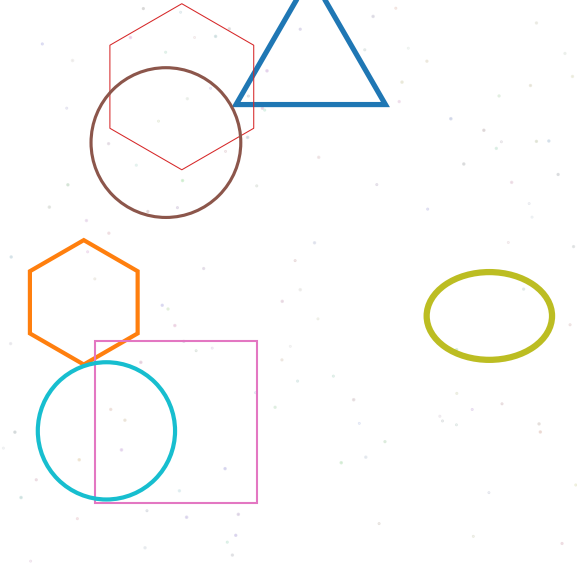[{"shape": "triangle", "thickness": 2.5, "radius": 0.75, "center": [0.538, 0.893]}, {"shape": "hexagon", "thickness": 2, "radius": 0.54, "center": [0.145, 0.476]}, {"shape": "hexagon", "thickness": 0.5, "radius": 0.72, "center": [0.315, 0.849]}, {"shape": "circle", "thickness": 1.5, "radius": 0.65, "center": [0.287, 0.752]}, {"shape": "square", "thickness": 1, "radius": 0.7, "center": [0.304, 0.269]}, {"shape": "oval", "thickness": 3, "radius": 0.54, "center": [0.847, 0.452]}, {"shape": "circle", "thickness": 2, "radius": 0.59, "center": [0.184, 0.253]}]